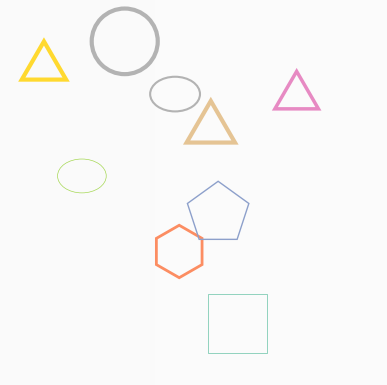[{"shape": "square", "thickness": 0.5, "radius": 0.38, "center": [0.612, 0.16]}, {"shape": "hexagon", "thickness": 2, "radius": 0.34, "center": [0.462, 0.347]}, {"shape": "pentagon", "thickness": 1, "radius": 0.42, "center": [0.563, 0.446]}, {"shape": "triangle", "thickness": 2.5, "radius": 0.32, "center": [0.766, 0.75]}, {"shape": "oval", "thickness": 0.5, "radius": 0.31, "center": [0.211, 0.543]}, {"shape": "triangle", "thickness": 3, "radius": 0.33, "center": [0.113, 0.826]}, {"shape": "triangle", "thickness": 3, "radius": 0.36, "center": [0.544, 0.666]}, {"shape": "oval", "thickness": 1.5, "radius": 0.32, "center": [0.452, 0.756]}, {"shape": "circle", "thickness": 3, "radius": 0.43, "center": [0.322, 0.893]}]